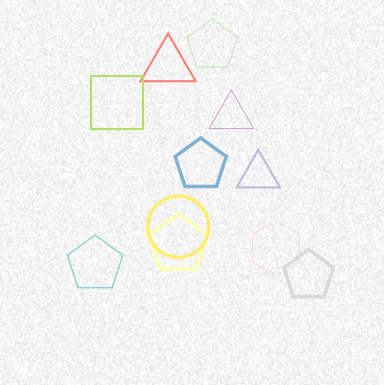[{"shape": "pentagon", "thickness": 1, "radius": 0.38, "center": [0.247, 0.314]}, {"shape": "pentagon", "thickness": 2.5, "radius": 0.4, "center": [0.463, 0.366]}, {"shape": "triangle", "thickness": 1.5, "radius": 0.32, "center": [0.671, 0.546]}, {"shape": "triangle", "thickness": 1.5, "radius": 0.41, "center": [0.437, 0.83]}, {"shape": "pentagon", "thickness": 2.5, "radius": 0.35, "center": [0.521, 0.572]}, {"shape": "square", "thickness": 1.5, "radius": 0.34, "center": [0.304, 0.734]}, {"shape": "hexagon", "thickness": 0.5, "radius": 0.35, "center": [0.717, 0.355]}, {"shape": "pentagon", "thickness": 2.5, "radius": 0.34, "center": [0.802, 0.284]}, {"shape": "triangle", "thickness": 0.5, "radius": 0.33, "center": [0.601, 0.7]}, {"shape": "pentagon", "thickness": 1, "radius": 0.35, "center": [0.551, 0.882]}, {"shape": "circle", "thickness": 2.5, "radius": 0.4, "center": [0.463, 0.411]}]